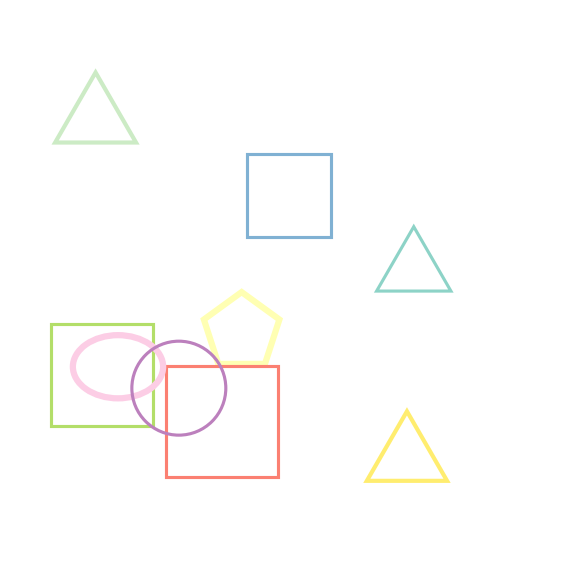[{"shape": "triangle", "thickness": 1.5, "radius": 0.37, "center": [0.716, 0.532]}, {"shape": "pentagon", "thickness": 3, "radius": 0.34, "center": [0.418, 0.425]}, {"shape": "square", "thickness": 1.5, "radius": 0.48, "center": [0.384, 0.269]}, {"shape": "square", "thickness": 1.5, "radius": 0.36, "center": [0.501, 0.66]}, {"shape": "square", "thickness": 1.5, "radius": 0.44, "center": [0.176, 0.35]}, {"shape": "oval", "thickness": 3, "radius": 0.39, "center": [0.204, 0.364]}, {"shape": "circle", "thickness": 1.5, "radius": 0.41, "center": [0.31, 0.327]}, {"shape": "triangle", "thickness": 2, "radius": 0.4, "center": [0.166, 0.793]}, {"shape": "triangle", "thickness": 2, "radius": 0.4, "center": [0.705, 0.207]}]